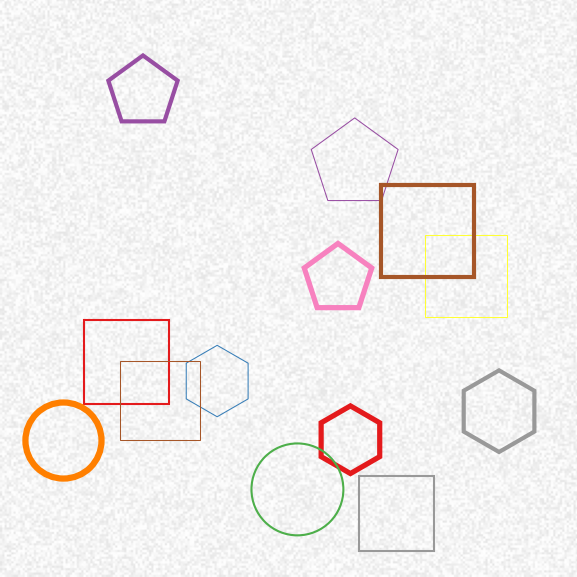[{"shape": "square", "thickness": 1, "radius": 0.36, "center": [0.219, 0.372]}, {"shape": "hexagon", "thickness": 2.5, "radius": 0.29, "center": [0.607, 0.238]}, {"shape": "hexagon", "thickness": 0.5, "radius": 0.31, "center": [0.376, 0.339]}, {"shape": "circle", "thickness": 1, "radius": 0.4, "center": [0.515, 0.152]}, {"shape": "pentagon", "thickness": 2, "radius": 0.32, "center": [0.248, 0.84]}, {"shape": "pentagon", "thickness": 0.5, "radius": 0.4, "center": [0.614, 0.716]}, {"shape": "circle", "thickness": 3, "radius": 0.33, "center": [0.11, 0.236]}, {"shape": "square", "thickness": 0.5, "radius": 0.35, "center": [0.808, 0.521]}, {"shape": "square", "thickness": 2, "radius": 0.4, "center": [0.74, 0.599]}, {"shape": "square", "thickness": 0.5, "radius": 0.34, "center": [0.277, 0.305]}, {"shape": "pentagon", "thickness": 2.5, "radius": 0.31, "center": [0.585, 0.516]}, {"shape": "square", "thickness": 1, "radius": 0.32, "center": [0.686, 0.11]}, {"shape": "hexagon", "thickness": 2, "radius": 0.35, "center": [0.864, 0.287]}]